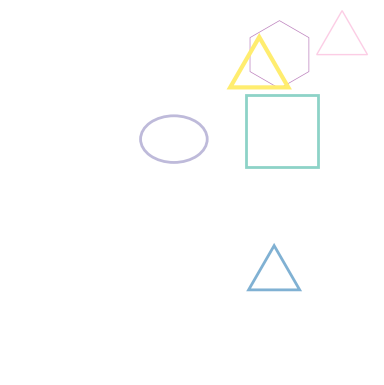[{"shape": "square", "thickness": 2, "radius": 0.47, "center": [0.732, 0.66]}, {"shape": "oval", "thickness": 2, "radius": 0.43, "center": [0.452, 0.639]}, {"shape": "triangle", "thickness": 2, "radius": 0.38, "center": [0.712, 0.285]}, {"shape": "triangle", "thickness": 1, "radius": 0.38, "center": [0.889, 0.896]}, {"shape": "hexagon", "thickness": 0.5, "radius": 0.44, "center": [0.726, 0.858]}, {"shape": "triangle", "thickness": 3, "radius": 0.44, "center": [0.673, 0.817]}]